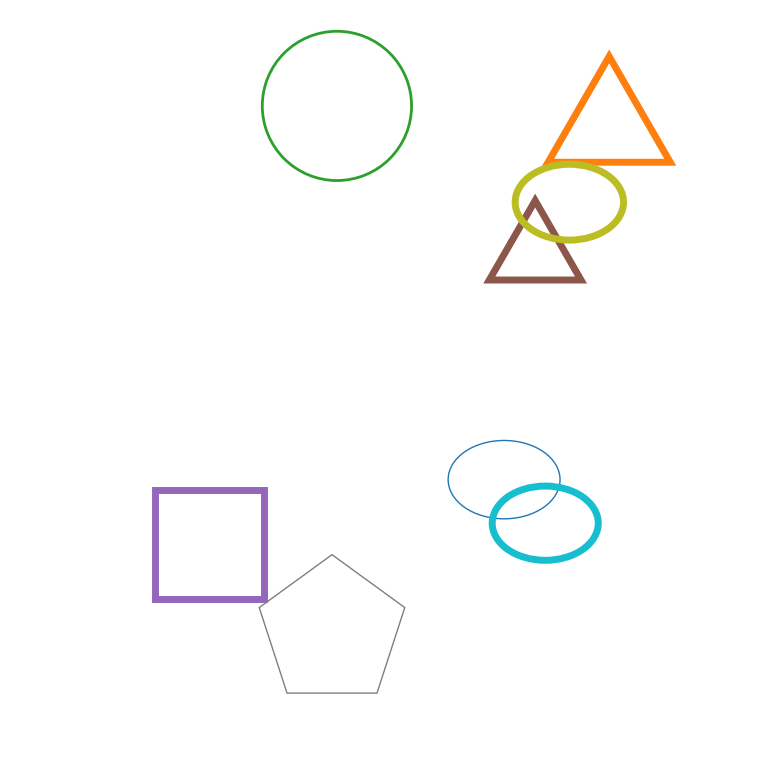[{"shape": "oval", "thickness": 0.5, "radius": 0.36, "center": [0.655, 0.377]}, {"shape": "triangle", "thickness": 2.5, "radius": 0.46, "center": [0.791, 0.835]}, {"shape": "circle", "thickness": 1, "radius": 0.48, "center": [0.438, 0.862]}, {"shape": "square", "thickness": 2.5, "radius": 0.35, "center": [0.273, 0.293]}, {"shape": "triangle", "thickness": 2.5, "radius": 0.34, "center": [0.695, 0.671]}, {"shape": "pentagon", "thickness": 0.5, "radius": 0.5, "center": [0.431, 0.18]}, {"shape": "oval", "thickness": 2.5, "radius": 0.35, "center": [0.739, 0.737]}, {"shape": "oval", "thickness": 2.5, "radius": 0.34, "center": [0.708, 0.321]}]